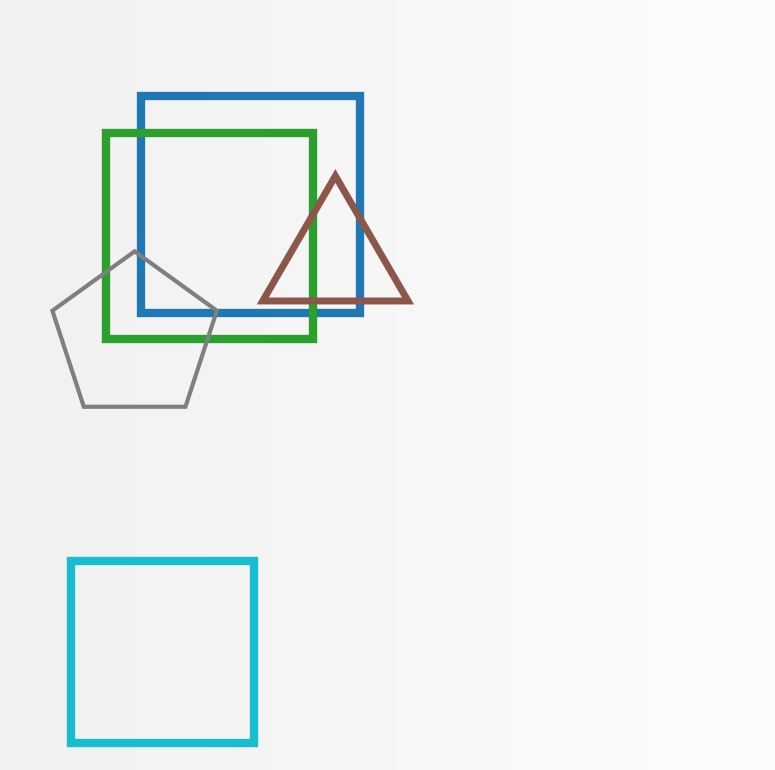[{"shape": "square", "thickness": 3, "radius": 0.7, "center": [0.323, 0.734]}, {"shape": "square", "thickness": 3, "radius": 0.67, "center": [0.27, 0.693]}, {"shape": "triangle", "thickness": 2.5, "radius": 0.54, "center": [0.433, 0.663]}, {"shape": "pentagon", "thickness": 1.5, "radius": 0.56, "center": [0.174, 0.562]}, {"shape": "square", "thickness": 3, "radius": 0.59, "center": [0.21, 0.154]}]